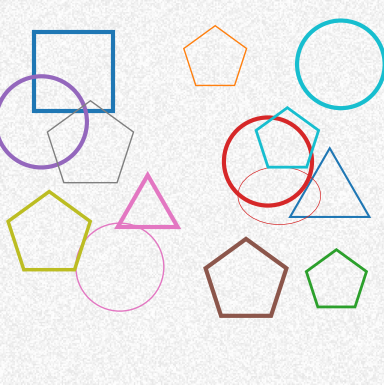[{"shape": "triangle", "thickness": 1.5, "radius": 0.6, "center": [0.856, 0.496]}, {"shape": "square", "thickness": 3, "radius": 0.52, "center": [0.19, 0.815]}, {"shape": "pentagon", "thickness": 1, "radius": 0.43, "center": [0.559, 0.847]}, {"shape": "pentagon", "thickness": 2, "radius": 0.41, "center": [0.874, 0.269]}, {"shape": "circle", "thickness": 3, "radius": 0.57, "center": [0.696, 0.58]}, {"shape": "oval", "thickness": 0.5, "radius": 0.54, "center": [0.725, 0.492]}, {"shape": "circle", "thickness": 3, "radius": 0.59, "center": [0.107, 0.683]}, {"shape": "pentagon", "thickness": 3, "radius": 0.55, "center": [0.639, 0.269]}, {"shape": "triangle", "thickness": 3, "radius": 0.45, "center": [0.384, 0.455]}, {"shape": "circle", "thickness": 1, "radius": 0.57, "center": [0.311, 0.306]}, {"shape": "pentagon", "thickness": 1, "radius": 0.59, "center": [0.235, 0.621]}, {"shape": "pentagon", "thickness": 2.5, "radius": 0.56, "center": [0.128, 0.39]}, {"shape": "circle", "thickness": 3, "radius": 0.57, "center": [0.885, 0.833]}, {"shape": "pentagon", "thickness": 2, "radius": 0.43, "center": [0.746, 0.635]}]